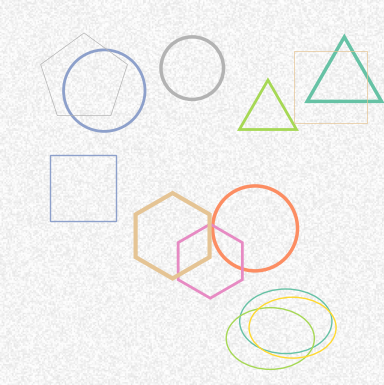[{"shape": "triangle", "thickness": 2.5, "radius": 0.56, "center": [0.894, 0.792]}, {"shape": "oval", "thickness": 1, "radius": 0.6, "center": [0.742, 0.165]}, {"shape": "circle", "thickness": 2.5, "radius": 0.55, "center": [0.662, 0.407]}, {"shape": "circle", "thickness": 2, "radius": 0.53, "center": [0.271, 0.765]}, {"shape": "square", "thickness": 1, "radius": 0.43, "center": [0.216, 0.512]}, {"shape": "hexagon", "thickness": 2, "radius": 0.48, "center": [0.546, 0.322]}, {"shape": "triangle", "thickness": 2, "radius": 0.43, "center": [0.696, 0.706]}, {"shape": "oval", "thickness": 1, "radius": 0.57, "center": [0.702, 0.121]}, {"shape": "oval", "thickness": 1, "radius": 0.57, "center": [0.76, 0.149]}, {"shape": "hexagon", "thickness": 3, "radius": 0.55, "center": [0.448, 0.388]}, {"shape": "square", "thickness": 0.5, "radius": 0.47, "center": [0.858, 0.774]}, {"shape": "pentagon", "thickness": 0.5, "radius": 0.59, "center": [0.218, 0.796]}, {"shape": "circle", "thickness": 2.5, "radius": 0.41, "center": [0.499, 0.823]}]